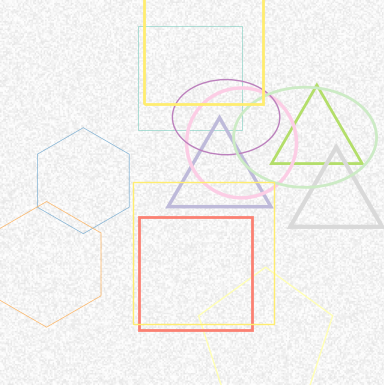[{"shape": "square", "thickness": 0.5, "radius": 0.67, "center": [0.493, 0.798]}, {"shape": "pentagon", "thickness": 1, "radius": 0.91, "center": [0.69, 0.123]}, {"shape": "triangle", "thickness": 2.5, "radius": 0.77, "center": [0.57, 0.54]}, {"shape": "square", "thickness": 2, "radius": 0.73, "center": [0.507, 0.289]}, {"shape": "hexagon", "thickness": 0.5, "radius": 0.69, "center": [0.216, 0.531]}, {"shape": "hexagon", "thickness": 0.5, "radius": 0.82, "center": [0.121, 0.313]}, {"shape": "triangle", "thickness": 2, "radius": 0.68, "center": [0.823, 0.643]}, {"shape": "circle", "thickness": 2.5, "radius": 0.71, "center": [0.627, 0.629]}, {"shape": "triangle", "thickness": 3, "radius": 0.69, "center": [0.873, 0.48]}, {"shape": "oval", "thickness": 1, "radius": 0.7, "center": [0.587, 0.696]}, {"shape": "oval", "thickness": 2, "radius": 0.93, "center": [0.792, 0.643]}, {"shape": "square", "thickness": 1, "radius": 0.92, "center": [0.528, 0.343]}, {"shape": "square", "thickness": 2, "radius": 0.77, "center": [0.529, 0.885]}]